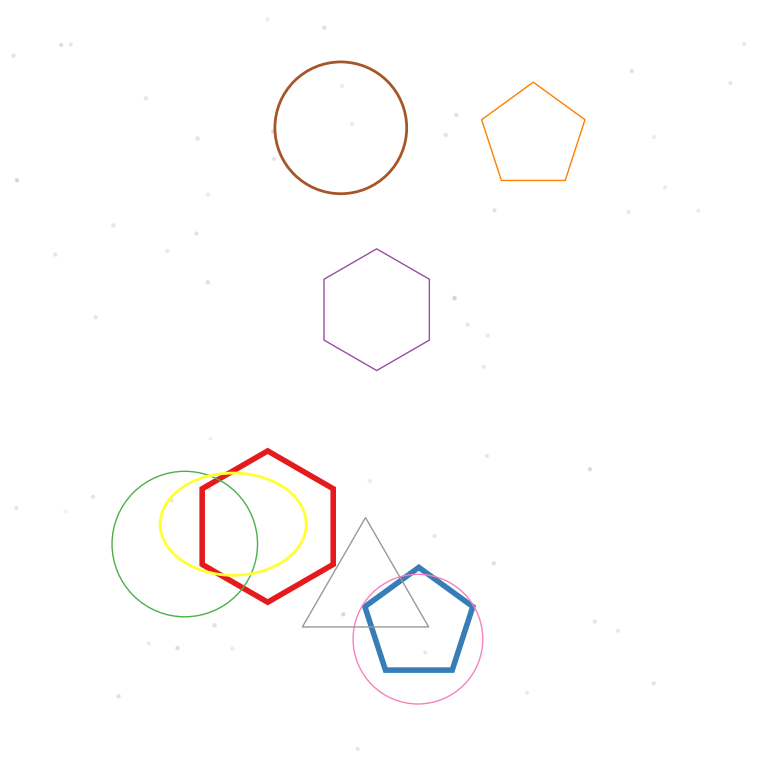[{"shape": "hexagon", "thickness": 2, "radius": 0.49, "center": [0.348, 0.316]}, {"shape": "pentagon", "thickness": 2, "radius": 0.37, "center": [0.544, 0.189]}, {"shape": "circle", "thickness": 0.5, "radius": 0.47, "center": [0.24, 0.293]}, {"shape": "hexagon", "thickness": 0.5, "radius": 0.4, "center": [0.489, 0.598]}, {"shape": "pentagon", "thickness": 0.5, "radius": 0.35, "center": [0.693, 0.823]}, {"shape": "oval", "thickness": 1, "radius": 0.47, "center": [0.303, 0.319]}, {"shape": "circle", "thickness": 1, "radius": 0.43, "center": [0.443, 0.834]}, {"shape": "circle", "thickness": 0.5, "radius": 0.42, "center": [0.543, 0.17]}, {"shape": "triangle", "thickness": 0.5, "radius": 0.47, "center": [0.475, 0.233]}]